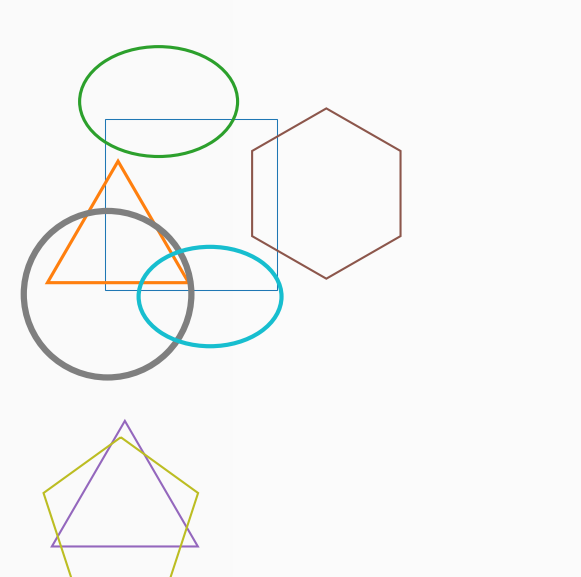[{"shape": "square", "thickness": 0.5, "radius": 0.74, "center": [0.328, 0.645]}, {"shape": "triangle", "thickness": 1.5, "radius": 0.7, "center": [0.203, 0.58]}, {"shape": "oval", "thickness": 1.5, "radius": 0.68, "center": [0.273, 0.823]}, {"shape": "triangle", "thickness": 1, "radius": 0.72, "center": [0.215, 0.125]}, {"shape": "hexagon", "thickness": 1, "radius": 0.74, "center": [0.561, 0.664]}, {"shape": "circle", "thickness": 3, "radius": 0.72, "center": [0.185, 0.49]}, {"shape": "pentagon", "thickness": 1, "radius": 0.7, "center": [0.208, 0.102]}, {"shape": "oval", "thickness": 2, "radius": 0.61, "center": [0.361, 0.486]}]